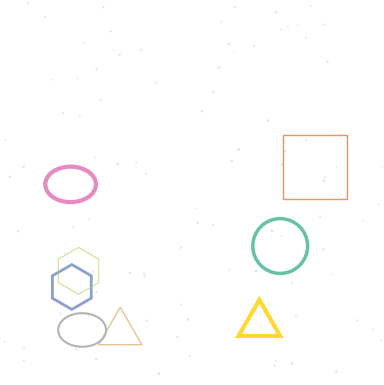[{"shape": "circle", "thickness": 2.5, "radius": 0.36, "center": [0.728, 0.361]}, {"shape": "square", "thickness": 1, "radius": 0.41, "center": [0.819, 0.567]}, {"shape": "hexagon", "thickness": 2, "radius": 0.29, "center": [0.187, 0.255]}, {"shape": "oval", "thickness": 3, "radius": 0.33, "center": [0.183, 0.521]}, {"shape": "hexagon", "thickness": 0.5, "radius": 0.3, "center": [0.204, 0.296]}, {"shape": "triangle", "thickness": 3, "radius": 0.31, "center": [0.674, 0.159]}, {"shape": "triangle", "thickness": 1, "radius": 0.32, "center": [0.312, 0.137]}, {"shape": "oval", "thickness": 1.5, "radius": 0.31, "center": [0.213, 0.143]}]